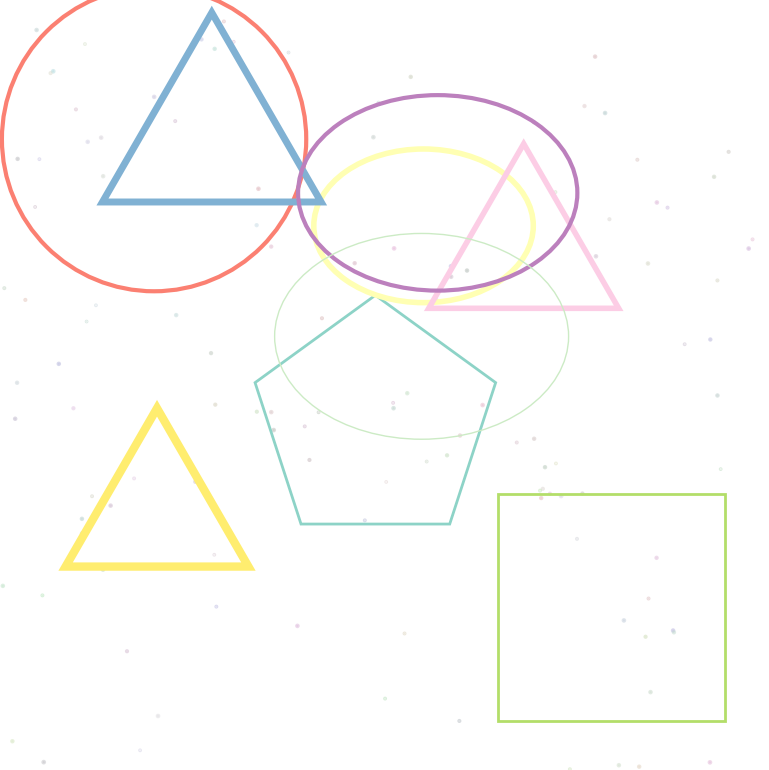[{"shape": "pentagon", "thickness": 1, "radius": 0.82, "center": [0.487, 0.452]}, {"shape": "oval", "thickness": 2, "radius": 0.71, "center": [0.55, 0.707]}, {"shape": "circle", "thickness": 1.5, "radius": 0.99, "center": [0.2, 0.819]}, {"shape": "triangle", "thickness": 2.5, "radius": 0.82, "center": [0.275, 0.82]}, {"shape": "square", "thickness": 1, "radius": 0.74, "center": [0.794, 0.211]}, {"shape": "triangle", "thickness": 2, "radius": 0.71, "center": [0.68, 0.671]}, {"shape": "oval", "thickness": 1.5, "radius": 0.91, "center": [0.568, 0.75]}, {"shape": "oval", "thickness": 0.5, "radius": 0.95, "center": [0.548, 0.563]}, {"shape": "triangle", "thickness": 3, "radius": 0.69, "center": [0.204, 0.333]}]